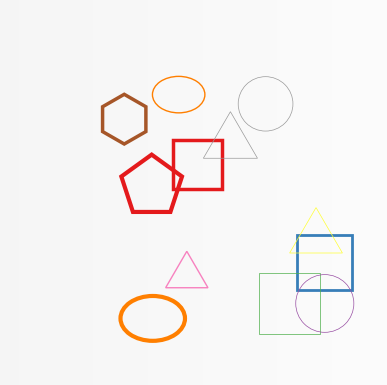[{"shape": "square", "thickness": 2.5, "radius": 0.32, "center": [0.509, 0.574]}, {"shape": "pentagon", "thickness": 3, "radius": 0.41, "center": [0.391, 0.516]}, {"shape": "square", "thickness": 2, "radius": 0.36, "center": [0.837, 0.319]}, {"shape": "square", "thickness": 0.5, "radius": 0.39, "center": [0.748, 0.211]}, {"shape": "circle", "thickness": 0.5, "radius": 0.37, "center": [0.838, 0.212]}, {"shape": "oval", "thickness": 1, "radius": 0.34, "center": [0.461, 0.754]}, {"shape": "oval", "thickness": 3, "radius": 0.42, "center": [0.394, 0.173]}, {"shape": "triangle", "thickness": 0.5, "radius": 0.39, "center": [0.816, 0.382]}, {"shape": "hexagon", "thickness": 2.5, "radius": 0.32, "center": [0.321, 0.69]}, {"shape": "triangle", "thickness": 1, "radius": 0.32, "center": [0.482, 0.284]}, {"shape": "circle", "thickness": 0.5, "radius": 0.35, "center": [0.685, 0.73]}, {"shape": "triangle", "thickness": 0.5, "radius": 0.4, "center": [0.595, 0.629]}]